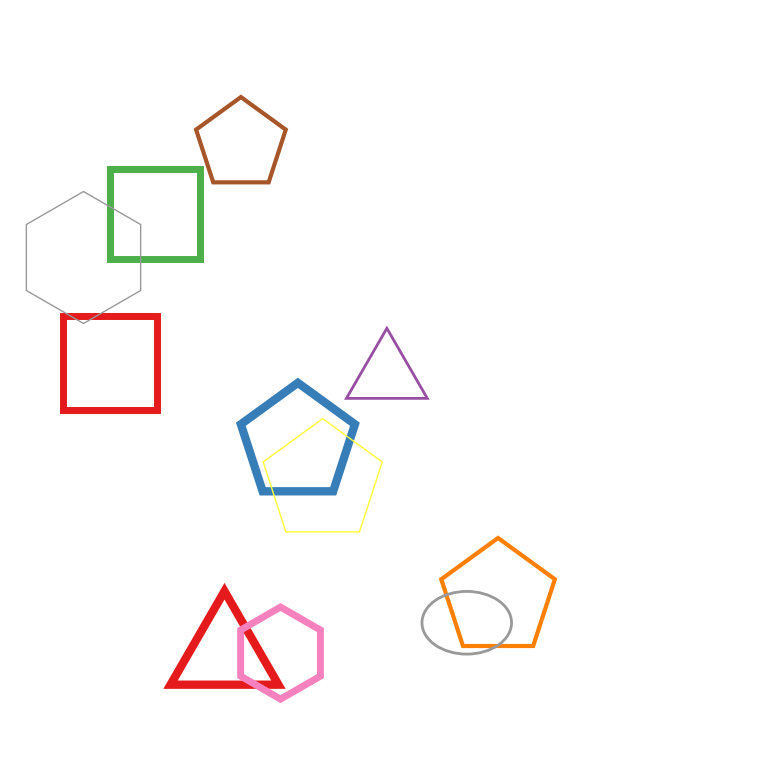[{"shape": "triangle", "thickness": 3, "radius": 0.4, "center": [0.292, 0.151]}, {"shape": "square", "thickness": 2.5, "radius": 0.3, "center": [0.143, 0.529]}, {"shape": "pentagon", "thickness": 3, "radius": 0.39, "center": [0.387, 0.425]}, {"shape": "square", "thickness": 2.5, "radius": 0.29, "center": [0.202, 0.722]}, {"shape": "triangle", "thickness": 1, "radius": 0.3, "center": [0.502, 0.513]}, {"shape": "pentagon", "thickness": 1.5, "radius": 0.39, "center": [0.647, 0.224]}, {"shape": "pentagon", "thickness": 0.5, "radius": 0.41, "center": [0.419, 0.375]}, {"shape": "pentagon", "thickness": 1.5, "radius": 0.31, "center": [0.313, 0.813]}, {"shape": "hexagon", "thickness": 2.5, "radius": 0.3, "center": [0.364, 0.152]}, {"shape": "oval", "thickness": 1, "radius": 0.29, "center": [0.606, 0.191]}, {"shape": "hexagon", "thickness": 0.5, "radius": 0.43, "center": [0.108, 0.666]}]